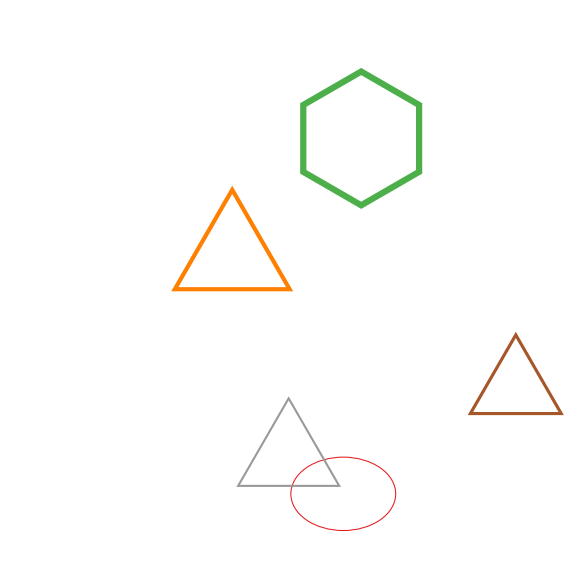[{"shape": "oval", "thickness": 0.5, "radius": 0.45, "center": [0.594, 0.144]}, {"shape": "hexagon", "thickness": 3, "radius": 0.58, "center": [0.625, 0.759]}, {"shape": "triangle", "thickness": 2, "radius": 0.57, "center": [0.402, 0.556]}, {"shape": "triangle", "thickness": 1.5, "radius": 0.45, "center": [0.893, 0.328]}, {"shape": "triangle", "thickness": 1, "radius": 0.51, "center": [0.5, 0.208]}]